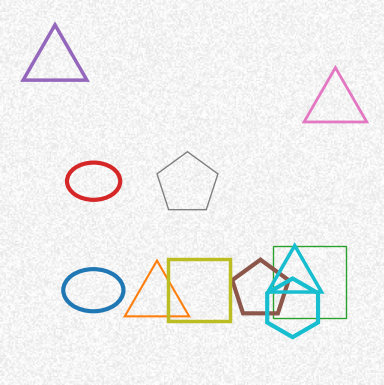[{"shape": "oval", "thickness": 3, "radius": 0.39, "center": [0.242, 0.246]}, {"shape": "triangle", "thickness": 1.5, "radius": 0.48, "center": [0.408, 0.227]}, {"shape": "square", "thickness": 1, "radius": 0.47, "center": [0.803, 0.267]}, {"shape": "oval", "thickness": 3, "radius": 0.35, "center": [0.243, 0.529]}, {"shape": "triangle", "thickness": 2.5, "radius": 0.48, "center": [0.143, 0.84]}, {"shape": "pentagon", "thickness": 3, "radius": 0.39, "center": [0.676, 0.248]}, {"shape": "triangle", "thickness": 2, "radius": 0.47, "center": [0.871, 0.73]}, {"shape": "pentagon", "thickness": 1, "radius": 0.42, "center": [0.487, 0.523]}, {"shape": "square", "thickness": 2.5, "radius": 0.4, "center": [0.517, 0.246]}, {"shape": "triangle", "thickness": 2.5, "radius": 0.4, "center": [0.765, 0.282]}, {"shape": "hexagon", "thickness": 3, "radius": 0.38, "center": [0.76, 0.2]}]